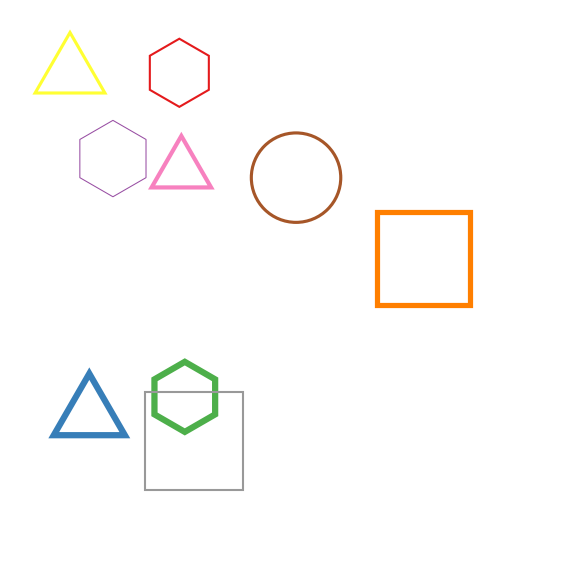[{"shape": "hexagon", "thickness": 1, "radius": 0.29, "center": [0.311, 0.873]}, {"shape": "triangle", "thickness": 3, "radius": 0.36, "center": [0.155, 0.281]}, {"shape": "hexagon", "thickness": 3, "radius": 0.3, "center": [0.32, 0.312]}, {"shape": "hexagon", "thickness": 0.5, "radius": 0.33, "center": [0.196, 0.725]}, {"shape": "square", "thickness": 2.5, "radius": 0.4, "center": [0.734, 0.552]}, {"shape": "triangle", "thickness": 1.5, "radius": 0.35, "center": [0.121, 0.873]}, {"shape": "circle", "thickness": 1.5, "radius": 0.39, "center": [0.513, 0.692]}, {"shape": "triangle", "thickness": 2, "radius": 0.3, "center": [0.314, 0.704]}, {"shape": "square", "thickness": 1, "radius": 0.42, "center": [0.336, 0.235]}]